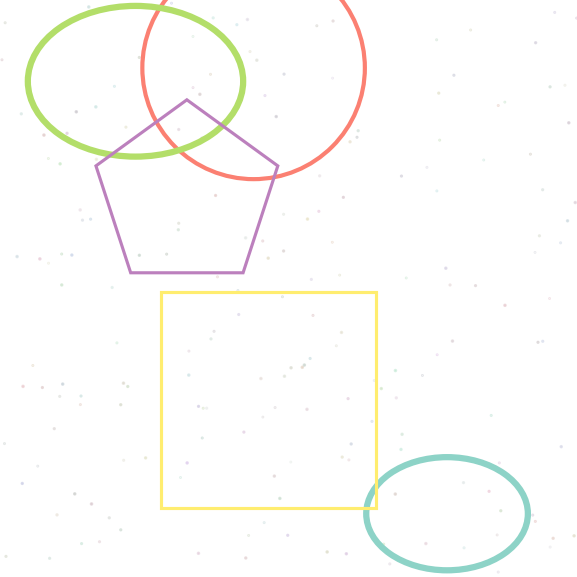[{"shape": "oval", "thickness": 3, "radius": 0.7, "center": [0.774, 0.11]}, {"shape": "circle", "thickness": 2, "radius": 0.96, "center": [0.439, 0.882]}, {"shape": "oval", "thickness": 3, "radius": 0.93, "center": [0.235, 0.858]}, {"shape": "pentagon", "thickness": 1.5, "radius": 0.83, "center": [0.324, 0.661]}, {"shape": "square", "thickness": 1.5, "radius": 0.93, "center": [0.465, 0.306]}]